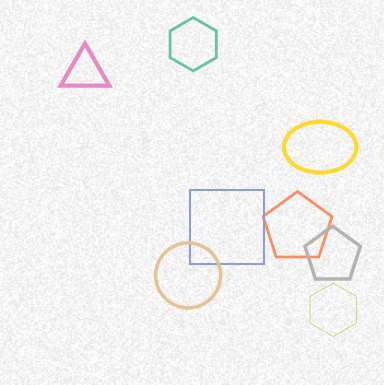[{"shape": "hexagon", "thickness": 2, "radius": 0.35, "center": [0.502, 0.885]}, {"shape": "pentagon", "thickness": 2, "radius": 0.47, "center": [0.773, 0.409]}, {"shape": "square", "thickness": 1.5, "radius": 0.48, "center": [0.589, 0.41]}, {"shape": "triangle", "thickness": 3, "radius": 0.37, "center": [0.221, 0.814]}, {"shape": "hexagon", "thickness": 0.5, "radius": 0.35, "center": [0.865, 0.195]}, {"shape": "oval", "thickness": 3, "radius": 0.47, "center": [0.832, 0.618]}, {"shape": "circle", "thickness": 2.5, "radius": 0.42, "center": [0.489, 0.285]}, {"shape": "pentagon", "thickness": 2.5, "radius": 0.38, "center": [0.864, 0.337]}]